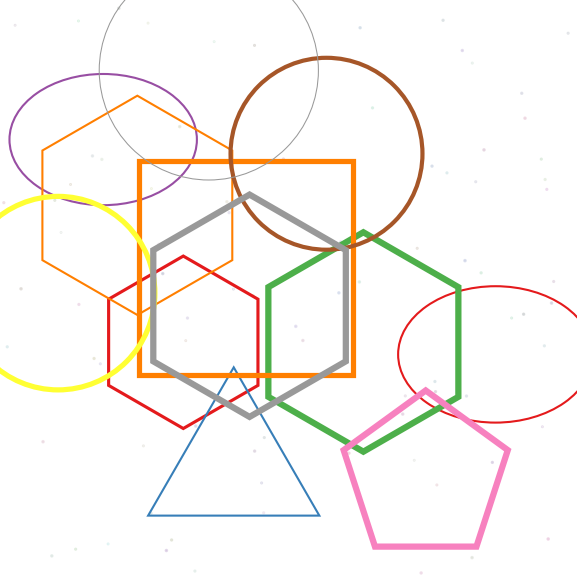[{"shape": "hexagon", "thickness": 1.5, "radius": 0.75, "center": [0.317, 0.406]}, {"shape": "oval", "thickness": 1, "radius": 0.84, "center": [0.858, 0.385]}, {"shape": "triangle", "thickness": 1, "radius": 0.86, "center": [0.405, 0.192]}, {"shape": "hexagon", "thickness": 3, "radius": 0.95, "center": [0.629, 0.407]}, {"shape": "oval", "thickness": 1, "radius": 0.81, "center": [0.179, 0.757]}, {"shape": "square", "thickness": 2.5, "radius": 0.93, "center": [0.426, 0.535]}, {"shape": "hexagon", "thickness": 1, "radius": 0.95, "center": [0.238, 0.644]}, {"shape": "circle", "thickness": 2.5, "radius": 0.84, "center": [0.101, 0.492]}, {"shape": "circle", "thickness": 2, "radius": 0.83, "center": [0.565, 0.733]}, {"shape": "pentagon", "thickness": 3, "radius": 0.75, "center": [0.737, 0.174]}, {"shape": "hexagon", "thickness": 3, "radius": 0.96, "center": [0.432, 0.47]}, {"shape": "circle", "thickness": 0.5, "radius": 0.95, "center": [0.362, 0.877]}]